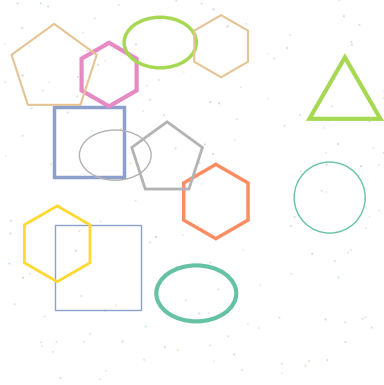[{"shape": "oval", "thickness": 3, "radius": 0.52, "center": [0.51, 0.238]}, {"shape": "circle", "thickness": 1, "radius": 0.46, "center": [0.856, 0.487]}, {"shape": "hexagon", "thickness": 2.5, "radius": 0.48, "center": [0.561, 0.477]}, {"shape": "square", "thickness": 2.5, "radius": 0.45, "center": [0.23, 0.631]}, {"shape": "square", "thickness": 1, "radius": 0.55, "center": [0.255, 0.306]}, {"shape": "hexagon", "thickness": 3, "radius": 0.41, "center": [0.283, 0.806]}, {"shape": "triangle", "thickness": 3, "radius": 0.53, "center": [0.896, 0.745]}, {"shape": "oval", "thickness": 2.5, "radius": 0.47, "center": [0.416, 0.889]}, {"shape": "hexagon", "thickness": 2, "radius": 0.49, "center": [0.148, 0.367]}, {"shape": "pentagon", "thickness": 1.5, "radius": 0.58, "center": [0.141, 0.822]}, {"shape": "hexagon", "thickness": 1.5, "radius": 0.4, "center": [0.574, 0.88]}, {"shape": "pentagon", "thickness": 2, "radius": 0.48, "center": [0.434, 0.587]}, {"shape": "oval", "thickness": 1, "radius": 0.47, "center": [0.299, 0.597]}]